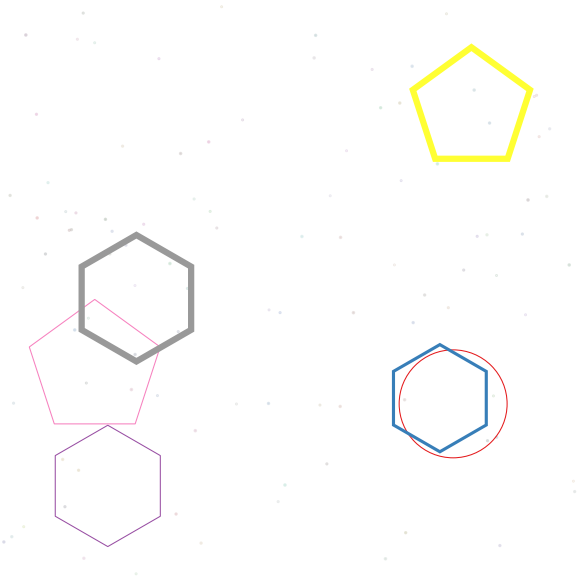[{"shape": "circle", "thickness": 0.5, "radius": 0.47, "center": [0.785, 0.3]}, {"shape": "hexagon", "thickness": 1.5, "radius": 0.46, "center": [0.762, 0.31]}, {"shape": "hexagon", "thickness": 0.5, "radius": 0.53, "center": [0.187, 0.158]}, {"shape": "pentagon", "thickness": 3, "radius": 0.53, "center": [0.816, 0.811]}, {"shape": "pentagon", "thickness": 0.5, "radius": 0.6, "center": [0.164, 0.362]}, {"shape": "hexagon", "thickness": 3, "radius": 0.55, "center": [0.236, 0.483]}]